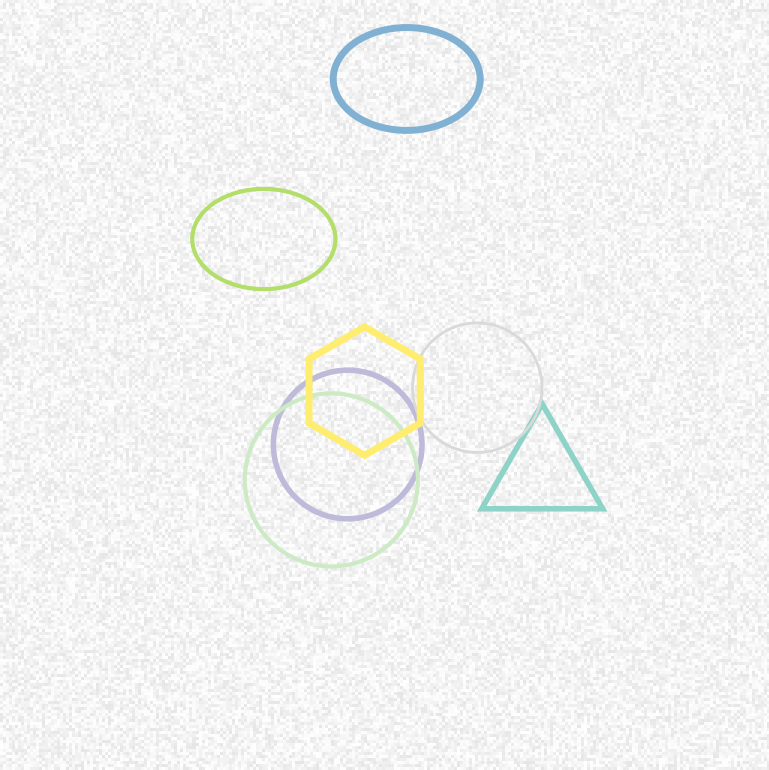[{"shape": "triangle", "thickness": 2, "radius": 0.45, "center": [0.704, 0.385]}, {"shape": "circle", "thickness": 2, "radius": 0.48, "center": [0.452, 0.423]}, {"shape": "oval", "thickness": 2.5, "radius": 0.48, "center": [0.528, 0.897]}, {"shape": "oval", "thickness": 1.5, "radius": 0.46, "center": [0.343, 0.69]}, {"shape": "circle", "thickness": 1, "radius": 0.42, "center": [0.62, 0.497]}, {"shape": "circle", "thickness": 1.5, "radius": 0.56, "center": [0.43, 0.377]}, {"shape": "hexagon", "thickness": 2.5, "radius": 0.42, "center": [0.474, 0.492]}]